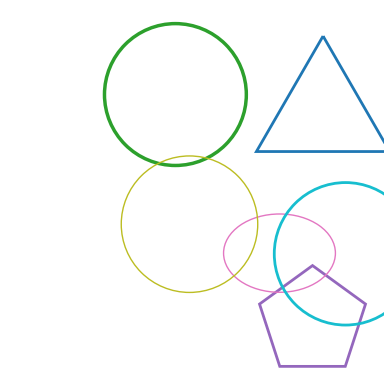[{"shape": "triangle", "thickness": 2, "radius": 1.0, "center": [0.839, 0.706]}, {"shape": "circle", "thickness": 2.5, "radius": 0.92, "center": [0.456, 0.754]}, {"shape": "pentagon", "thickness": 2, "radius": 0.72, "center": [0.812, 0.165]}, {"shape": "oval", "thickness": 1, "radius": 0.73, "center": [0.726, 0.343]}, {"shape": "circle", "thickness": 1, "radius": 0.89, "center": [0.492, 0.418]}, {"shape": "circle", "thickness": 2, "radius": 0.93, "center": [0.897, 0.341]}]